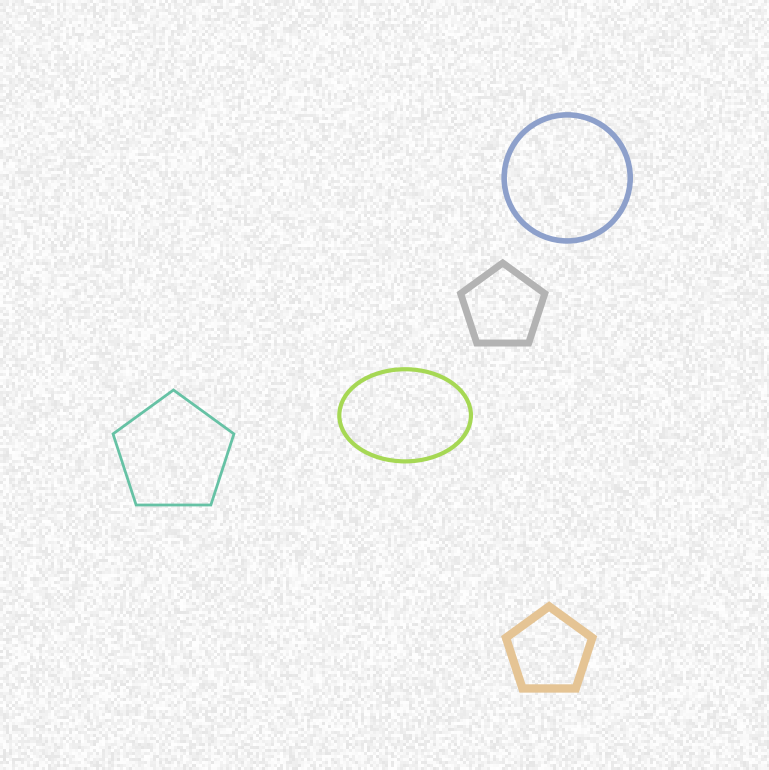[{"shape": "pentagon", "thickness": 1, "radius": 0.41, "center": [0.225, 0.411]}, {"shape": "circle", "thickness": 2, "radius": 0.41, "center": [0.737, 0.769]}, {"shape": "oval", "thickness": 1.5, "radius": 0.43, "center": [0.526, 0.461]}, {"shape": "pentagon", "thickness": 3, "radius": 0.29, "center": [0.713, 0.154]}, {"shape": "pentagon", "thickness": 2.5, "radius": 0.29, "center": [0.653, 0.601]}]